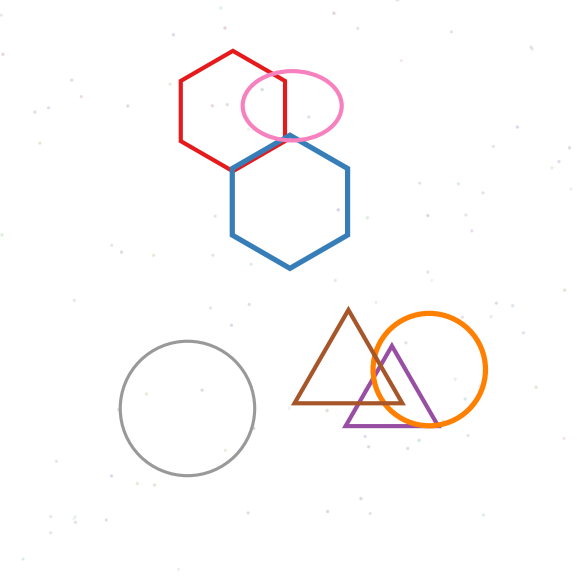[{"shape": "hexagon", "thickness": 2, "radius": 0.52, "center": [0.403, 0.807]}, {"shape": "hexagon", "thickness": 2.5, "radius": 0.58, "center": [0.502, 0.65]}, {"shape": "triangle", "thickness": 2, "radius": 0.46, "center": [0.679, 0.308]}, {"shape": "circle", "thickness": 2.5, "radius": 0.49, "center": [0.743, 0.359]}, {"shape": "triangle", "thickness": 2, "radius": 0.54, "center": [0.603, 0.355]}, {"shape": "oval", "thickness": 2, "radius": 0.43, "center": [0.506, 0.816]}, {"shape": "circle", "thickness": 1.5, "radius": 0.58, "center": [0.325, 0.292]}]